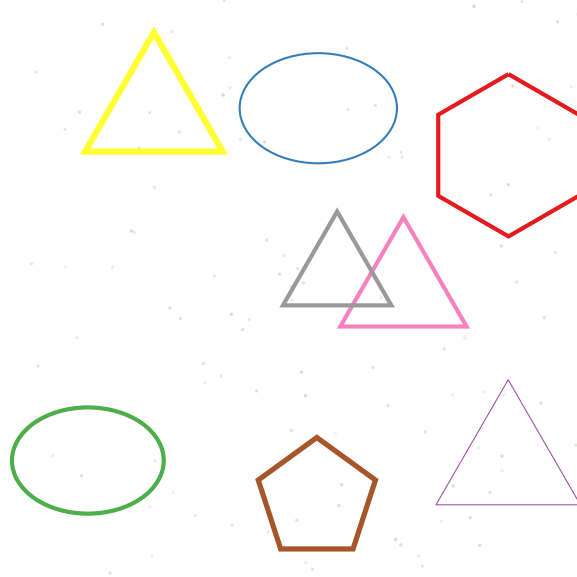[{"shape": "hexagon", "thickness": 2, "radius": 0.7, "center": [0.881, 0.73]}, {"shape": "oval", "thickness": 1, "radius": 0.68, "center": [0.551, 0.812]}, {"shape": "oval", "thickness": 2, "radius": 0.66, "center": [0.152, 0.202]}, {"shape": "triangle", "thickness": 0.5, "radius": 0.72, "center": [0.88, 0.197]}, {"shape": "triangle", "thickness": 3, "radius": 0.69, "center": [0.267, 0.805]}, {"shape": "pentagon", "thickness": 2.5, "radius": 0.53, "center": [0.549, 0.135]}, {"shape": "triangle", "thickness": 2, "radius": 0.63, "center": [0.699, 0.497]}, {"shape": "triangle", "thickness": 2, "radius": 0.54, "center": [0.584, 0.525]}]